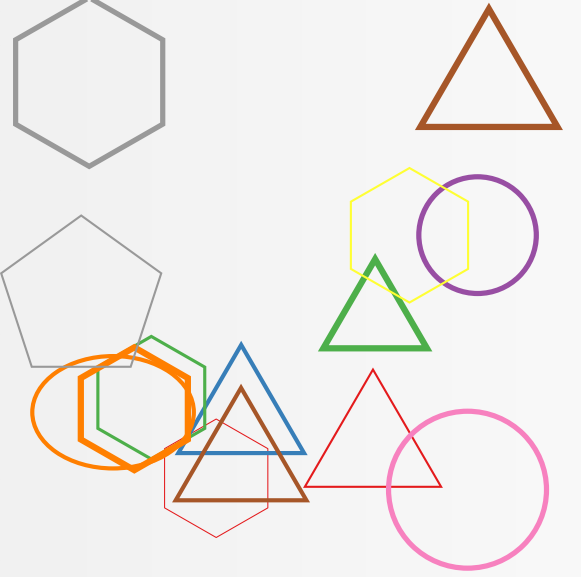[{"shape": "triangle", "thickness": 1, "radius": 0.68, "center": [0.642, 0.224]}, {"shape": "hexagon", "thickness": 0.5, "radius": 0.51, "center": [0.372, 0.171]}, {"shape": "triangle", "thickness": 2, "radius": 0.62, "center": [0.415, 0.277]}, {"shape": "triangle", "thickness": 3, "radius": 0.51, "center": [0.645, 0.447]}, {"shape": "hexagon", "thickness": 1.5, "radius": 0.53, "center": [0.26, 0.31]}, {"shape": "circle", "thickness": 2.5, "radius": 0.51, "center": [0.822, 0.592]}, {"shape": "hexagon", "thickness": 3, "radius": 0.53, "center": [0.231, 0.291]}, {"shape": "oval", "thickness": 2, "radius": 0.69, "center": [0.195, 0.285]}, {"shape": "hexagon", "thickness": 1, "radius": 0.58, "center": [0.704, 0.592]}, {"shape": "triangle", "thickness": 3, "radius": 0.68, "center": [0.841, 0.847]}, {"shape": "triangle", "thickness": 2, "radius": 0.65, "center": [0.415, 0.198]}, {"shape": "circle", "thickness": 2.5, "radius": 0.68, "center": [0.804, 0.151]}, {"shape": "hexagon", "thickness": 2.5, "radius": 0.73, "center": [0.153, 0.857]}, {"shape": "pentagon", "thickness": 1, "radius": 0.72, "center": [0.14, 0.481]}]